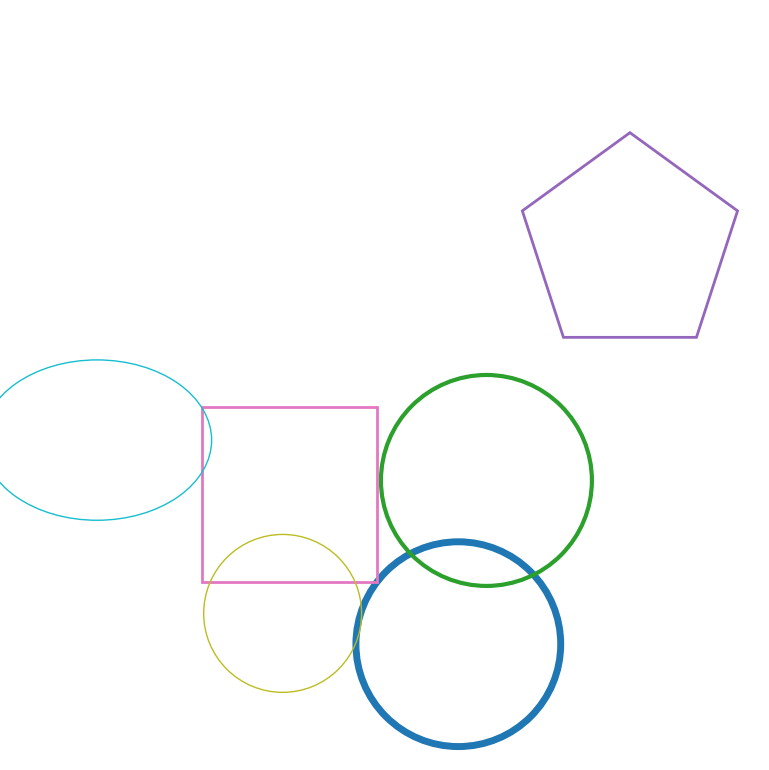[{"shape": "circle", "thickness": 2.5, "radius": 0.66, "center": [0.595, 0.163]}, {"shape": "circle", "thickness": 1.5, "radius": 0.68, "center": [0.632, 0.376]}, {"shape": "pentagon", "thickness": 1, "radius": 0.73, "center": [0.818, 0.681]}, {"shape": "square", "thickness": 1, "radius": 0.57, "center": [0.376, 0.358]}, {"shape": "circle", "thickness": 0.5, "radius": 0.51, "center": [0.367, 0.203]}, {"shape": "oval", "thickness": 0.5, "radius": 0.74, "center": [0.126, 0.428]}]